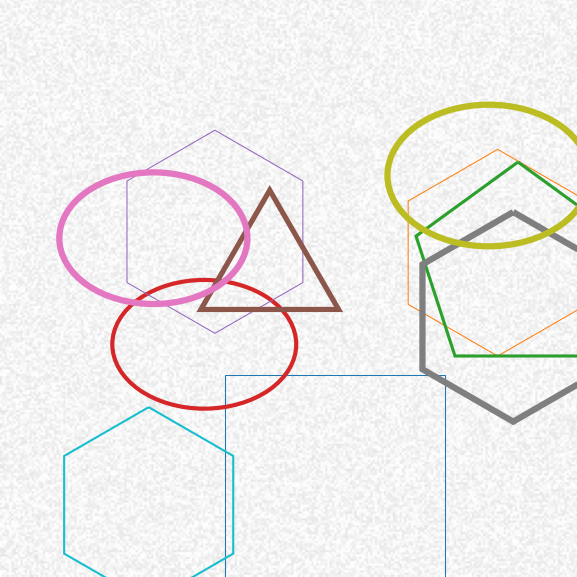[{"shape": "square", "thickness": 0.5, "radius": 0.95, "center": [0.58, 0.16]}, {"shape": "hexagon", "thickness": 0.5, "radius": 0.89, "center": [0.862, 0.562]}, {"shape": "pentagon", "thickness": 1.5, "radius": 0.93, "center": [0.897, 0.533]}, {"shape": "oval", "thickness": 2, "radius": 0.8, "center": [0.354, 0.403]}, {"shape": "hexagon", "thickness": 0.5, "radius": 0.88, "center": [0.372, 0.598]}, {"shape": "triangle", "thickness": 2.5, "radius": 0.69, "center": [0.467, 0.532]}, {"shape": "oval", "thickness": 3, "radius": 0.81, "center": [0.266, 0.587]}, {"shape": "hexagon", "thickness": 3, "radius": 0.91, "center": [0.889, 0.451]}, {"shape": "oval", "thickness": 3, "radius": 0.88, "center": [0.846, 0.695]}, {"shape": "hexagon", "thickness": 1, "radius": 0.85, "center": [0.257, 0.125]}]